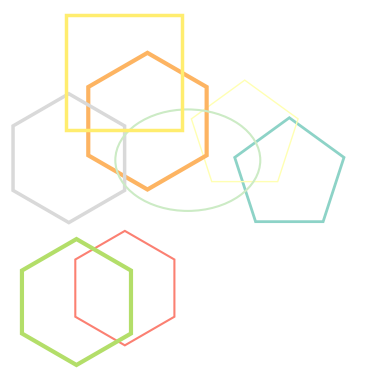[{"shape": "pentagon", "thickness": 2, "radius": 0.75, "center": [0.752, 0.545]}, {"shape": "pentagon", "thickness": 1, "radius": 0.73, "center": [0.636, 0.646]}, {"shape": "hexagon", "thickness": 1.5, "radius": 0.74, "center": [0.324, 0.252]}, {"shape": "hexagon", "thickness": 3, "radius": 0.89, "center": [0.383, 0.685]}, {"shape": "hexagon", "thickness": 3, "radius": 0.82, "center": [0.199, 0.216]}, {"shape": "hexagon", "thickness": 2.5, "radius": 0.84, "center": [0.179, 0.589]}, {"shape": "oval", "thickness": 1.5, "radius": 0.94, "center": [0.488, 0.584]}, {"shape": "square", "thickness": 2.5, "radius": 0.75, "center": [0.322, 0.812]}]